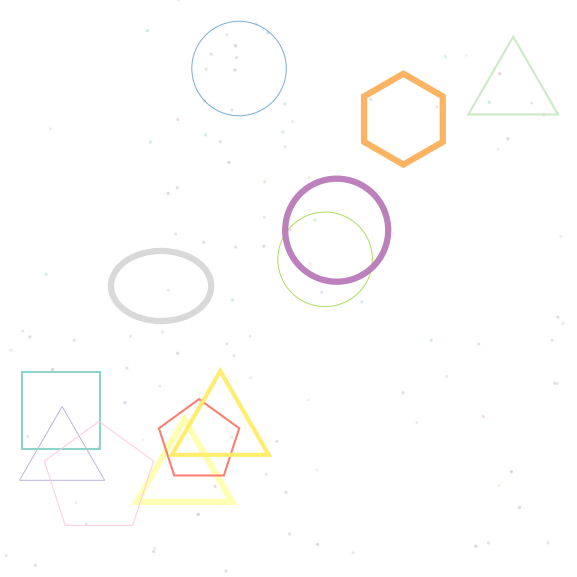[{"shape": "square", "thickness": 1, "radius": 0.34, "center": [0.106, 0.289]}, {"shape": "triangle", "thickness": 3, "radius": 0.48, "center": [0.319, 0.178]}, {"shape": "triangle", "thickness": 0.5, "radius": 0.43, "center": [0.108, 0.21]}, {"shape": "pentagon", "thickness": 1, "radius": 0.37, "center": [0.345, 0.235]}, {"shape": "circle", "thickness": 0.5, "radius": 0.41, "center": [0.414, 0.88]}, {"shape": "hexagon", "thickness": 3, "radius": 0.39, "center": [0.699, 0.793]}, {"shape": "circle", "thickness": 0.5, "radius": 0.41, "center": [0.563, 0.55]}, {"shape": "pentagon", "thickness": 0.5, "radius": 0.5, "center": [0.171, 0.17]}, {"shape": "oval", "thickness": 3, "radius": 0.43, "center": [0.279, 0.504]}, {"shape": "circle", "thickness": 3, "radius": 0.45, "center": [0.583, 0.601]}, {"shape": "triangle", "thickness": 1, "radius": 0.45, "center": [0.889, 0.846]}, {"shape": "triangle", "thickness": 2, "radius": 0.48, "center": [0.381, 0.26]}]